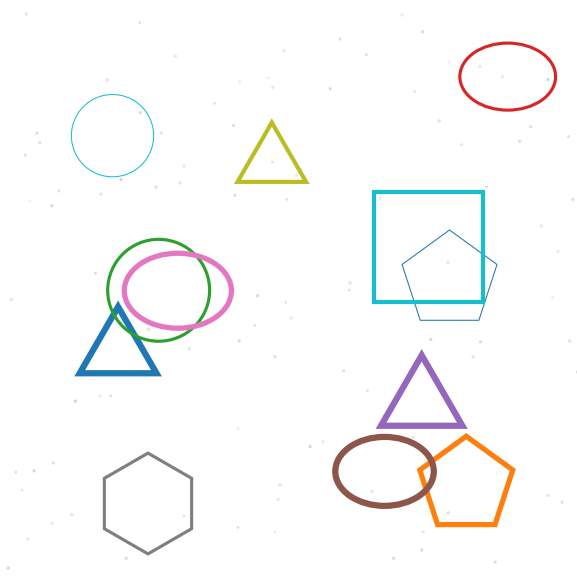[{"shape": "pentagon", "thickness": 0.5, "radius": 0.43, "center": [0.778, 0.514]}, {"shape": "triangle", "thickness": 3, "radius": 0.38, "center": [0.204, 0.391]}, {"shape": "pentagon", "thickness": 2.5, "radius": 0.42, "center": [0.807, 0.159]}, {"shape": "circle", "thickness": 1.5, "radius": 0.44, "center": [0.275, 0.496]}, {"shape": "oval", "thickness": 1.5, "radius": 0.41, "center": [0.879, 0.866]}, {"shape": "triangle", "thickness": 3, "radius": 0.41, "center": [0.73, 0.303]}, {"shape": "oval", "thickness": 3, "radius": 0.43, "center": [0.666, 0.183]}, {"shape": "oval", "thickness": 2.5, "radius": 0.46, "center": [0.308, 0.496]}, {"shape": "hexagon", "thickness": 1.5, "radius": 0.44, "center": [0.256, 0.127]}, {"shape": "triangle", "thickness": 2, "radius": 0.34, "center": [0.471, 0.718]}, {"shape": "square", "thickness": 2, "radius": 0.47, "center": [0.742, 0.571]}, {"shape": "circle", "thickness": 0.5, "radius": 0.36, "center": [0.195, 0.764]}]